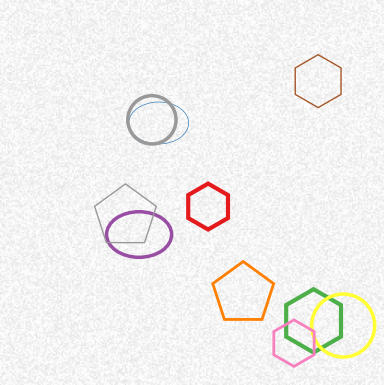[{"shape": "hexagon", "thickness": 3, "radius": 0.3, "center": [0.541, 0.463]}, {"shape": "oval", "thickness": 0.5, "radius": 0.39, "center": [0.412, 0.681]}, {"shape": "hexagon", "thickness": 3, "radius": 0.41, "center": [0.815, 0.167]}, {"shape": "oval", "thickness": 2.5, "radius": 0.42, "center": [0.361, 0.391]}, {"shape": "pentagon", "thickness": 2, "radius": 0.42, "center": [0.632, 0.238]}, {"shape": "circle", "thickness": 2.5, "radius": 0.41, "center": [0.891, 0.154]}, {"shape": "hexagon", "thickness": 1, "radius": 0.34, "center": [0.826, 0.789]}, {"shape": "hexagon", "thickness": 2, "radius": 0.3, "center": [0.764, 0.109]}, {"shape": "pentagon", "thickness": 1, "radius": 0.42, "center": [0.326, 0.438]}, {"shape": "circle", "thickness": 2.5, "radius": 0.31, "center": [0.395, 0.689]}]